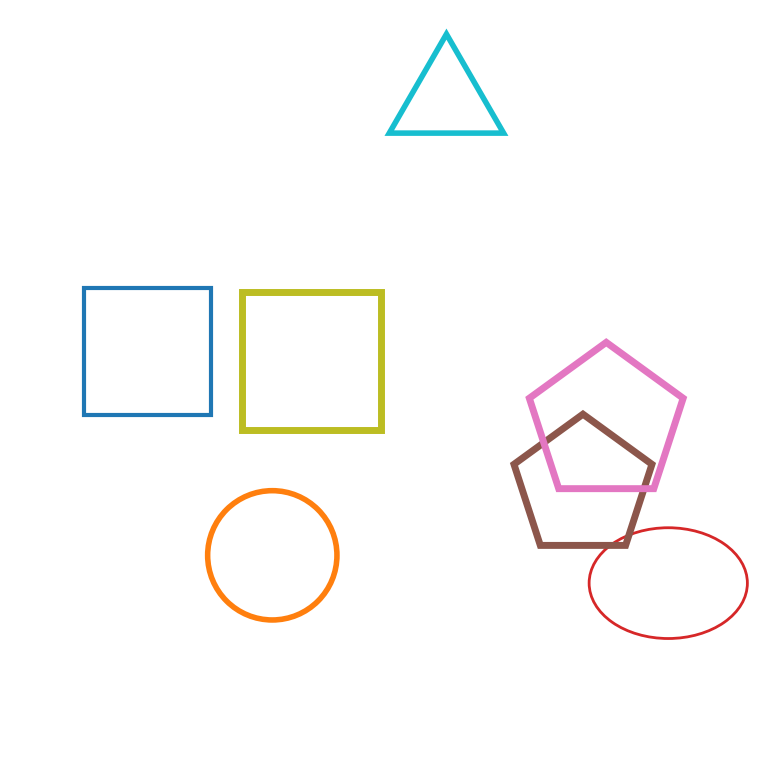[{"shape": "square", "thickness": 1.5, "radius": 0.41, "center": [0.191, 0.543]}, {"shape": "circle", "thickness": 2, "radius": 0.42, "center": [0.354, 0.279]}, {"shape": "oval", "thickness": 1, "radius": 0.51, "center": [0.868, 0.243]}, {"shape": "pentagon", "thickness": 2.5, "radius": 0.47, "center": [0.757, 0.368]}, {"shape": "pentagon", "thickness": 2.5, "radius": 0.53, "center": [0.787, 0.45]}, {"shape": "square", "thickness": 2.5, "radius": 0.45, "center": [0.405, 0.531]}, {"shape": "triangle", "thickness": 2, "radius": 0.43, "center": [0.58, 0.87]}]